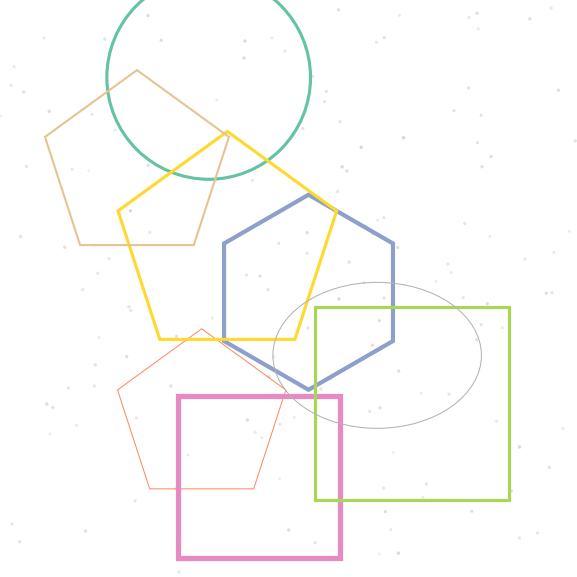[{"shape": "circle", "thickness": 1.5, "radius": 0.88, "center": [0.361, 0.865]}, {"shape": "pentagon", "thickness": 0.5, "radius": 0.77, "center": [0.349, 0.277]}, {"shape": "hexagon", "thickness": 2, "radius": 0.84, "center": [0.534, 0.493]}, {"shape": "square", "thickness": 2.5, "radius": 0.7, "center": [0.448, 0.173]}, {"shape": "square", "thickness": 1.5, "radius": 0.84, "center": [0.713, 0.301]}, {"shape": "pentagon", "thickness": 1.5, "radius": 1.0, "center": [0.394, 0.572]}, {"shape": "pentagon", "thickness": 1, "radius": 0.84, "center": [0.237, 0.71]}, {"shape": "oval", "thickness": 0.5, "radius": 0.9, "center": [0.653, 0.384]}]